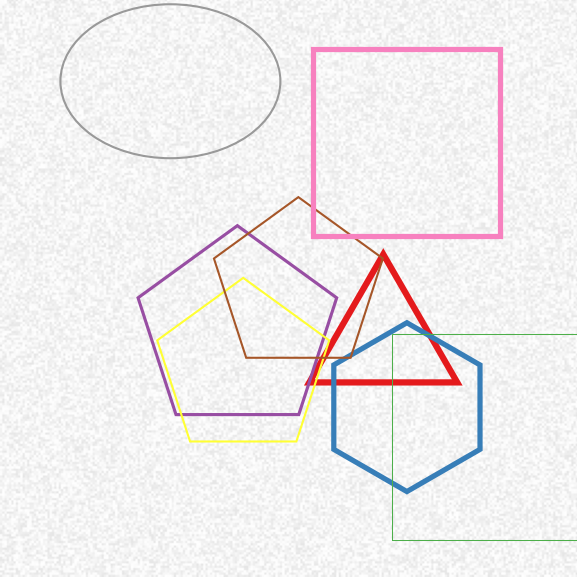[{"shape": "triangle", "thickness": 3, "radius": 0.74, "center": [0.664, 0.411]}, {"shape": "hexagon", "thickness": 2.5, "radius": 0.73, "center": [0.705, 0.294]}, {"shape": "square", "thickness": 0.5, "radius": 0.89, "center": [0.858, 0.243]}, {"shape": "pentagon", "thickness": 1.5, "radius": 0.9, "center": [0.411, 0.428]}, {"shape": "pentagon", "thickness": 1, "radius": 0.78, "center": [0.421, 0.361]}, {"shape": "pentagon", "thickness": 1, "radius": 0.77, "center": [0.517, 0.504]}, {"shape": "square", "thickness": 2.5, "radius": 0.81, "center": [0.705, 0.753]}, {"shape": "oval", "thickness": 1, "radius": 0.95, "center": [0.295, 0.858]}]